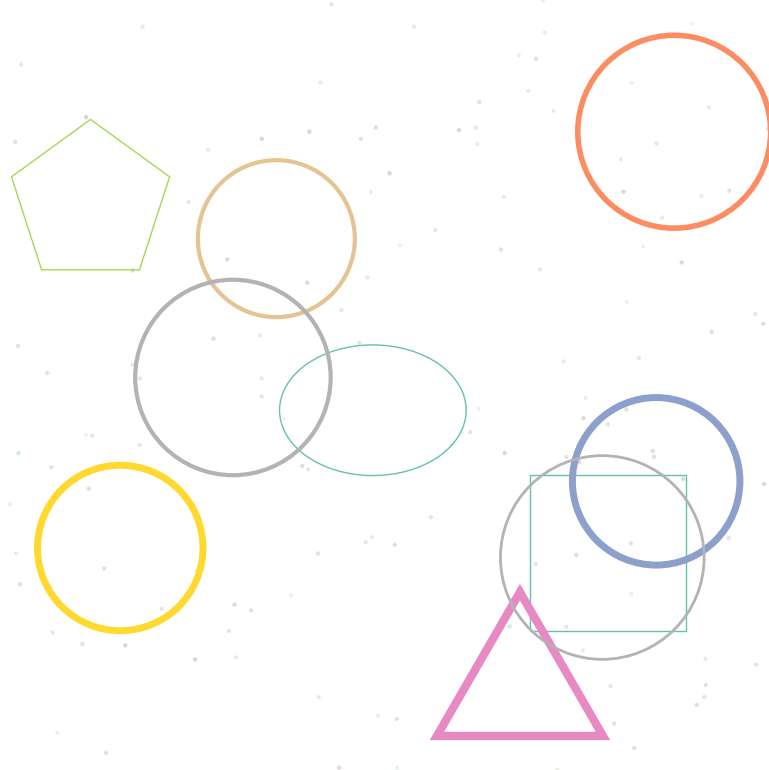[{"shape": "square", "thickness": 0.5, "radius": 0.51, "center": [0.79, 0.282]}, {"shape": "oval", "thickness": 0.5, "radius": 0.61, "center": [0.484, 0.467]}, {"shape": "circle", "thickness": 2, "radius": 0.63, "center": [0.876, 0.829]}, {"shape": "circle", "thickness": 2.5, "radius": 0.54, "center": [0.852, 0.375]}, {"shape": "triangle", "thickness": 3, "radius": 0.62, "center": [0.675, 0.106]}, {"shape": "pentagon", "thickness": 0.5, "radius": 0.54, "center": [0.118, 0.737]}, {"shape": "circle", "thickness": 2.5, "radius": 0.54, "center": [0.156, 0.288]}, {"shape": "circle", "thickness": 1.5, "radius": 0.51, "center": [0.359, 0.69]}, {"shape": "circle", "thickness": 1.5, "radius": 0.63, "center": [0.302, 0.51]}, {"shape": "circle", "thickness": 1, "radius": 0.66, "center": [0.782, 0.276]}]